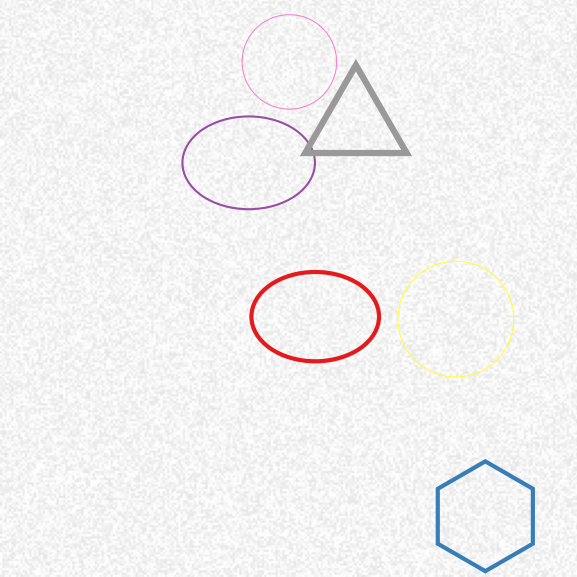[{"shape": "oval", "thickness": 2, "radius": 0.55, "center": [0.546, 0.451]}, {"shape": "hexagon", "thickness": 2, "radius": 0.48, "center": [0.84, 0.105]}, {"shape": "oval", "thickness": 1, "radius": 0.57, "center": [0.431, 0.717]}, {"shape": "circle", "thickness": 0.5, "radius": 0.5, "center": [0.789, 0.447]}, {"shape": "circle", "thickness": 0.5, "radius": 0.41, "center": [0.501, 0.892]}, {"shape": "triangle", "thickness": 3, "radius": 0.51, "center": [0.616, 0.785]}]